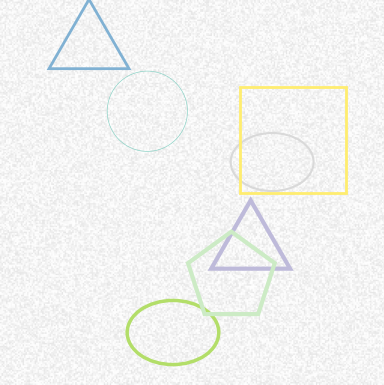[{"shape": "circle", "thickness": 0.5, "radius": 0.52, "center": [0.383, 0.711]}, {"shape": "triangle", "thickness": 3, "radius": 0.59, "center": [0.651, 0.361]}, {"shape": "triangle", "thickness": 2, "radius": 0.6, "center": [0.231, 0.882]}, {"shape": "oval", "thickness": 2.5, "radius": 0.59, "center": [0.449, 0.136]}, {"shape": "oval", "thickness": 1.5, "radius": 0.54, "center": [0.707, 0.579]}, {"shape": "pentagon", "thickness": 3, "radius": 0.59, "center": [0.601, 0.28]}, {"shape": "square", "thickness": 2, "radius": 0.69, "center": [0.761, 0.638]}]